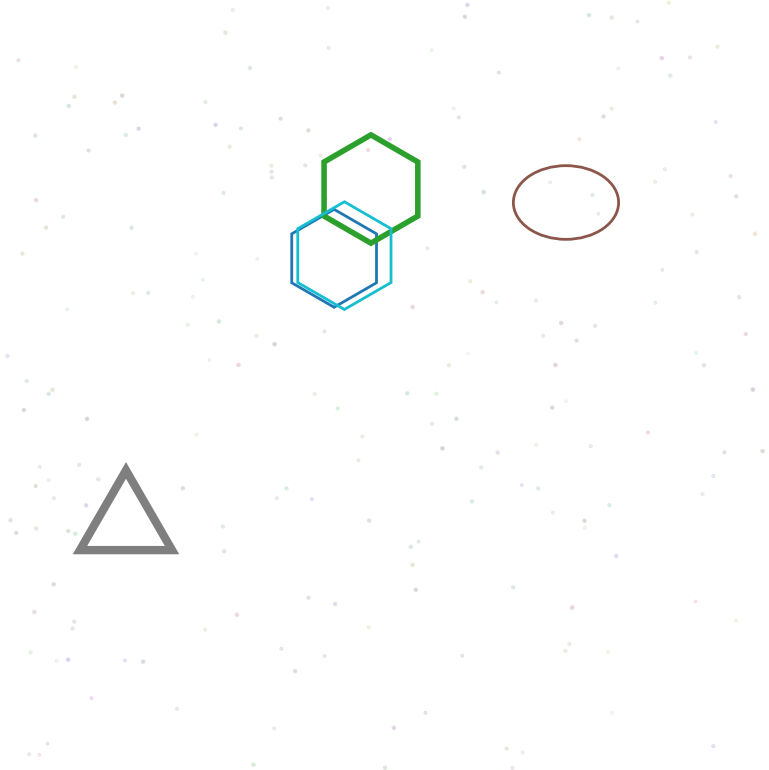[{"shape": "hexagon", "thickness": 1, "radius": 0.32, "center": [0.434, 0.665]}, {"shape": "hexagon", "thickness": 2, "radius": 0.35, "center": [0.482, 0.755]}, {"shape": "oval", "thickness": 1, "radius": 0.34, "center": [0.735, 0.737]}, {"shape": "triangle", "thickness": 3, "radius": 0.35, "center": [0.164, 0.32]}, {"shape": "hexagon", "thickness": 1, "radius": 0.35, "center": [0.447, 0.668]}]